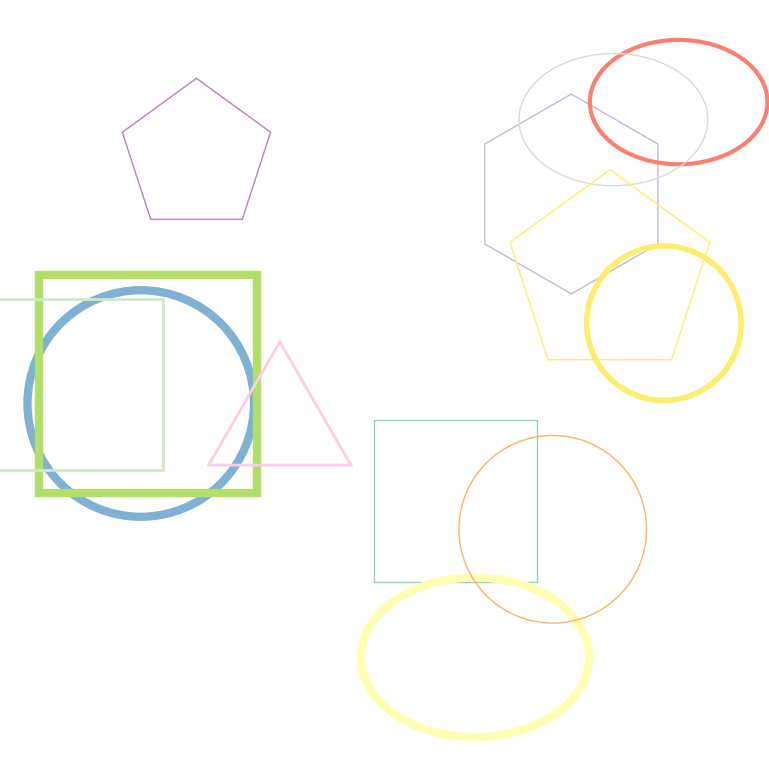[{"shape": "square", "thickness": 0.5, "radius": 0.53, "center": [0.591, 0.349]}, {"shape": "oval", "thickness": 3, "radius": 0.74, "center": [0.617, 0.146]}, {"shape": "hexagon", "thickness": 0.5, "radius": 0.65, "center": [0.742, 0.748]}, {"shape": "oval", "thickness": 1.5, "radius": 0.58, "center": [0.881, 0.867]}, {"shape": "circle", "thickness": 3, "radius": 0.74, "center": [0.183, 0.476]}, {"shape": "circle", "thickness": 0.5, "radius": 0.61, "center": [0.718, 0.313]}, {"shape": "square", "thickness": 3, "radius": 0.71, "center": [0.193, 0.501]}, {"shape": "triangle", "thickness": 1, "radius": 0.53, "center": [0.363, 0.449]}, {"shape": "oval", "thickness": 0.5, "radius": 0.61, "center": [0.797, 0.845]}, {"shape": "pentagon", "thickness": 0.5, "radius": 0.51, "center": [0.255, 0.797]}, {"shape": "square", "thickness": 1, "radius": 0.56, "center": [0.101, 0.5]}, {"shape": "pentagon", "thickness": 0.5, "radius": 0.68, "center": [0.792, 0.643]}, {"shape": "circle", "thickness": 2, "radius": 0.5, "center": [0.862, 0.58]}]